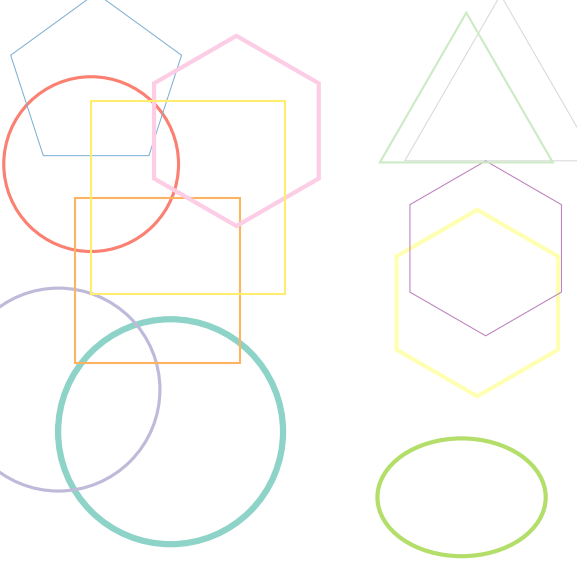[{"shape": "circle", "thickness": 3, "radius": 0.97, "center": [0.295, 0.252]}, {"shape": "hexagon", "thickness": 2, "radius": 0.81, "center": [0.826, 0.474]}, {"shape": "circle", "thickness": 1.5, "radius": 0.88, "center": [0.101, 0.325]}, {"shape": "circle", "thickness": 1.5, "radius": 0.76, "center": [0.158, 0.715]}, {"shape": "pentagon", "thickness": 0.5, "radius": 0.78, "center": [0.166, 0.855]}, {"shape": "square", "thickness": 1, "radius": 0.72, "center": [0.272, 0.514]}, {"shape": "oval", "thickness": 2, "radius": 0.73, "center": [0.799, 0.138]}, {"shape": "hexagon", "thickness": 2, "radius": 0.82, "center": [0.409, 0.772]}, {"shape": "triangle", "thickness": 0.5, "radius": 0.96, "center": [0.867, 0.816]}, {"shape": "hexagon", "thickness": 0.5, "radius": 0.76, "center": [0.841, 0.569]}, {"shape": "triangle", "thickness": 1, "radius": 0.86, "center": [0.807, 0.804]}, {"shape": "square", "thickness": 1, "radius": 0.84, "center": [0.326, 0.657]}]